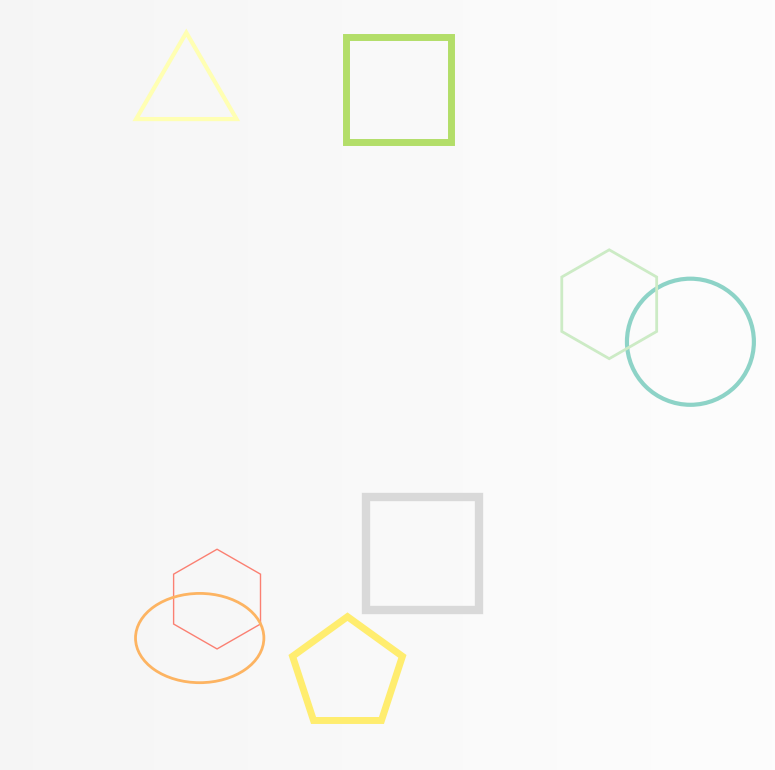[{"shape": "circle", "thickness": 1.5, "radius": 0.41, "center": [0.891, 0.556]}, {"shape": "triangle", "thickness": 1.5, "radius": 0.37, "center": [0.24, 0.883]}, {"shape": "hexagon", "thickness": 0.5, "radius": 0.32, "center": [0.28, 0.222]}, {"shape": "oval", "thickness": 1, "radius": 0.41, "center": [0.258, 0.171]}, {"shape": "square", "thickness": 2.5, "radius": 0.34, "center": [0.514, 0.884]}, {"shape": "square", "thickness": 3, "radius": 0.37, "center": [0.546, 0.281]}, {"shape": "hexagon", "thickness": 1, "radius": 0.35, "center": [0.786, 0.605]}, {"shape": "pentagon", "thickness": 2.5, "radius": 0.37, "center": [0.448, 0.125]}]